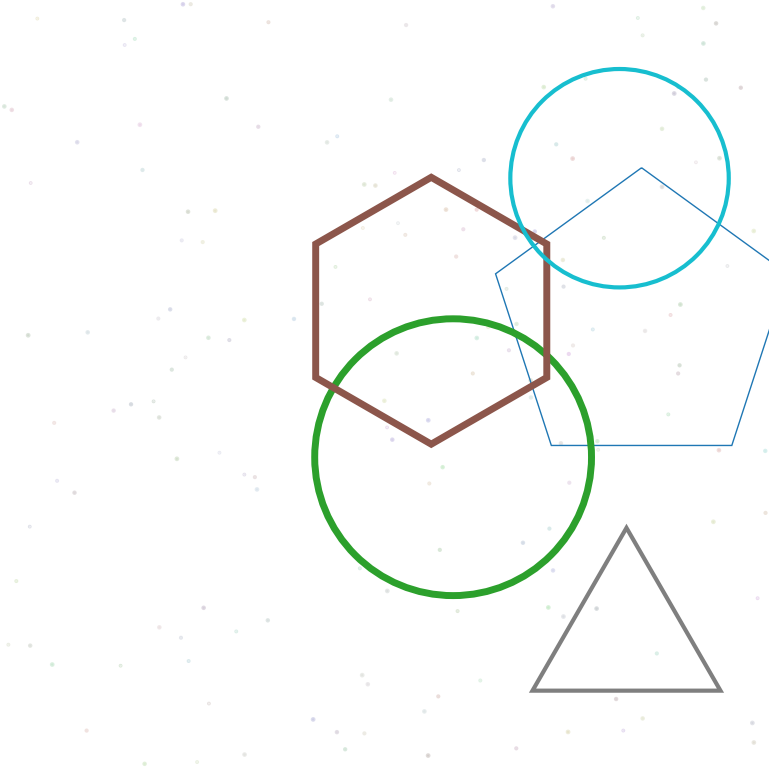[{"shape": "pentagon", "thickness": 0.5, "radius": 1.0, "center": [0.833, 0.583]}, {"shape": "circle", "thickness": 2.5, "radius": 0.9, "center": [0.588, 0.406]}, {"shape": "hexagon", "thickness": 2.5, "radius": 0.87, "center": [0.56, 0.596]}, {"shape": "triangle", "thickness": 1.5, "radius": 0.7, "center": [0.814, 0.174]}, {"shape": "circle", "thickness": 1.5, "radius": 0.71, "center": [0.805, 0.769]}]